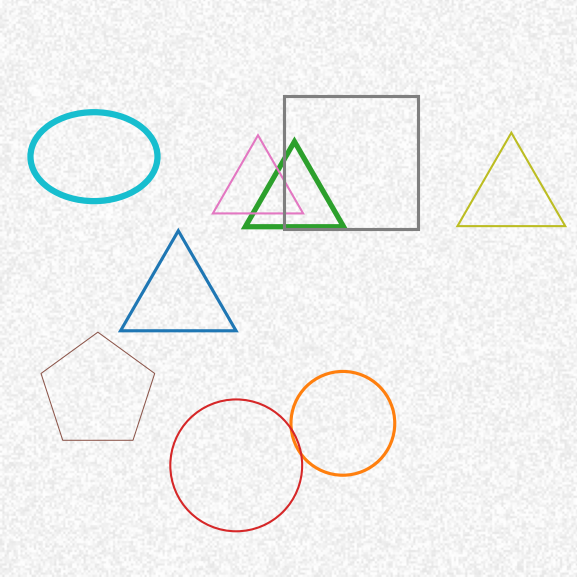[{"shape": "triangle", "thickness": 1.5, "radius": 0.58, "center": [0.309, 0.484]}, {"shape": "circle", "thickness": 1.5, "radius": 0.45, "center": [0.594, 0.266]}, {"shape": "triangle", "thickness": 2.5, "radius": 0.49, "center": [0.51, 0.656]}, {"shape": "circle", "thickness": 1, "radius": 0.57, "center": [0.409, 0.193]}, {"shape": "pentagon", "thickness": 0.5, "radius": 0.52, "center": [0.169, 0.32]}, {"shape": "triangle", "thickness": 1, "radius": 0.45, "center": [0.447, 0.675]}, {"shape": "square", "thickness": 1.5, "radius": 0.58, "center": [0.608, 0.718]}, {"shape": "triangle", "thickness": 1, "radius": 0.54, "center": [0.885, 0.661]}, {"shape": "oval", "thickness": 3, "radius": 0.55, "center": [0.163, 0.728]}]